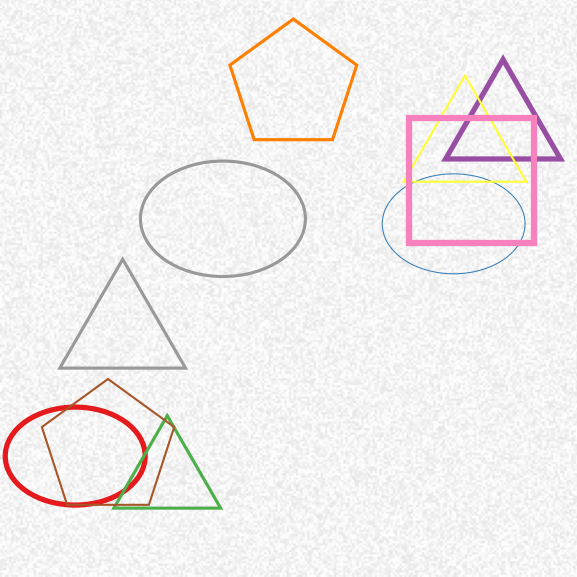[{"shape": "oval", "thickness": 2.5, "radius": 0.61, "center": [0.13, 0.209]}, {"shape": "oval", "thickness": 0.5, "radius": 0.62, "center": [0.786, 0.612]}, {"shape": "triangle", "thickness": 1.5, "radius": 0.53, "center": [0.29, 0.173]}, {"shape": "triangle", "thickness": 2.5, "radius": 0.57, "center": [0.871, 0.781]}, {"shape": "pentagon", "thickness": 1.5, "radius": 0.58, "center": [0.508, 0.851]}, {"shape": "triangle", "thickness": 1, "radius": 0.61, "center": [0.805, 0.746]}, {"shape": "pentagon", "thickness": 1, "radius": 0.6, "center": [0.187, 0.222]}, {"shape": "square", "thickness": 3, "radius": 0.54, "center": [0.817, 0.687]}, {"shape": "triangle", "thickness": 1.5, "radius": 0.63, "center": [0.212, 0.425]}, {"shape": "oval", "thickness": 1.5, "radius": 0.71, "center": [0.386, 0.62]}]